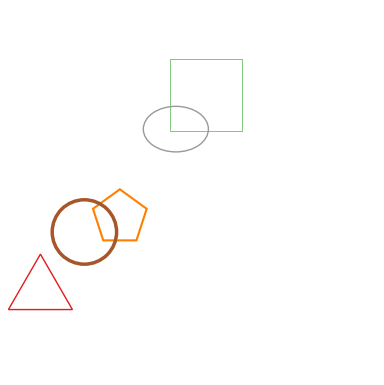[{"shape": "triangle", "thickness": 1, "radius": 0.48, "center": [0.105, 0.244]}, {"shape": "square", "thickness": 0.5, "radius": 0.47, "center": [0.535, 0.754]}, {"shape": "pentagon", "thickness": 1.5, "radius": 0.37, "center": [0.311, 0.435]}, {"shape": "circle", "thickness": 2.5, "radius": 0.42, "center": [0.219, 0.397]}, {"shape": "oval", "thickness": 1, "radius": 0.42, "center": [0.457, 0.665]}]